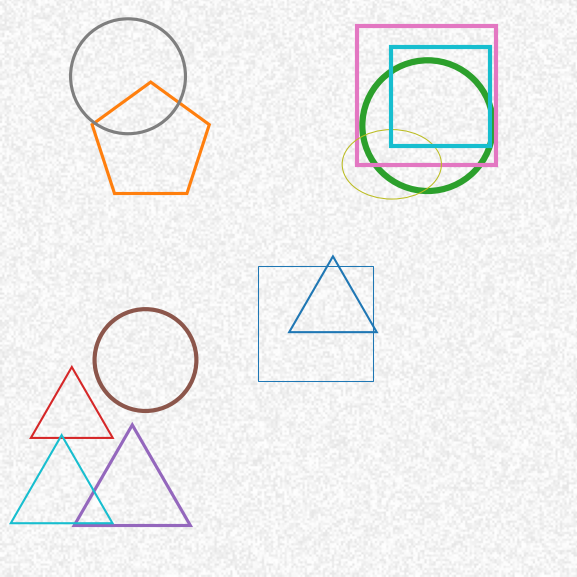[{"shape": "square", "thickness": 0.5, "radius": 0.5, "center": [0.546, 0.439]}, {"shape": "triangle", "thickness": 1, "radius": 0.44, "center": [0.577, 0.468]}, {"shape": "pentagon", "thickness": 1.5, "radius": 0.53, "center": [0.261, 0.75]}, {"shape": "circle", "thickness": 3, "radius": 0.57, "center": [0.741, 0.782]}, {"shape": "triangle", "thickness": 1, "radius": 0.41, "center": [0.124, 0.282]}, {"shape": "triangle", "thickness": 1.5, "radius": 0.58, "center": [0.229, 0.147]}, {"shape": "circle", "thickness": 2, "radius": 0.44, "center": [0.252, 0.376]}, {"shape": "square", "thickness": 2, "radius": 0.6, "center": [0.738, 0.834]}, {"shape": "circle", "thickness": 1.5, "radius": 0.5, "center": [0.222, 0.867]}, {"shape": "oval", "thickness": 0.5, "radius": 0.43, "center": [0.678, 0.715]}, {"shape": "triangle", "thickness": 1, "radius": 0.51, "center": [0.107, 0.144]}, {"shape": "square", "thickness": 2, "radius": 0.43, "center": [0.763, 0.832]}]